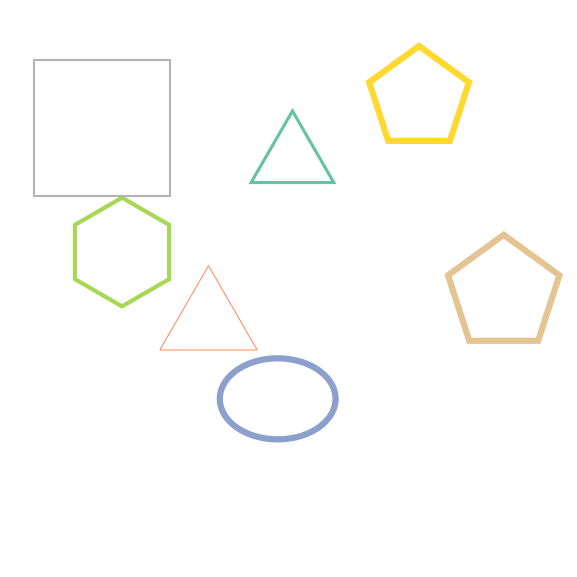[{"shape": "triangle", "thickness": 1.5, "radius": 0.41, "center": [0.506, 0.724]}, {"shape": "triangle", "thickness": 0.5, "radius": 0.49, "center": [0.361, 0.442]}, {"shape": "oval", "thickness": 3, "radius": 0.5, "center": [0.481, 0.309]}, {"shape": "hexagon", "thickness": 2, "radius": 0.47, "center": [0.211, 0.563]}, {"shape": "pentagon", "thickness": 3, "radius": 0.45, "center": [0.726, 0.829]}, {"shape": "pentagon", "thickness": 3, "radius": 0.51, "center": [0.872, 0.491]}, {"shape": "square", "thickness": 1, "radius": 0.59, "center": [0.177, 0.778]}]